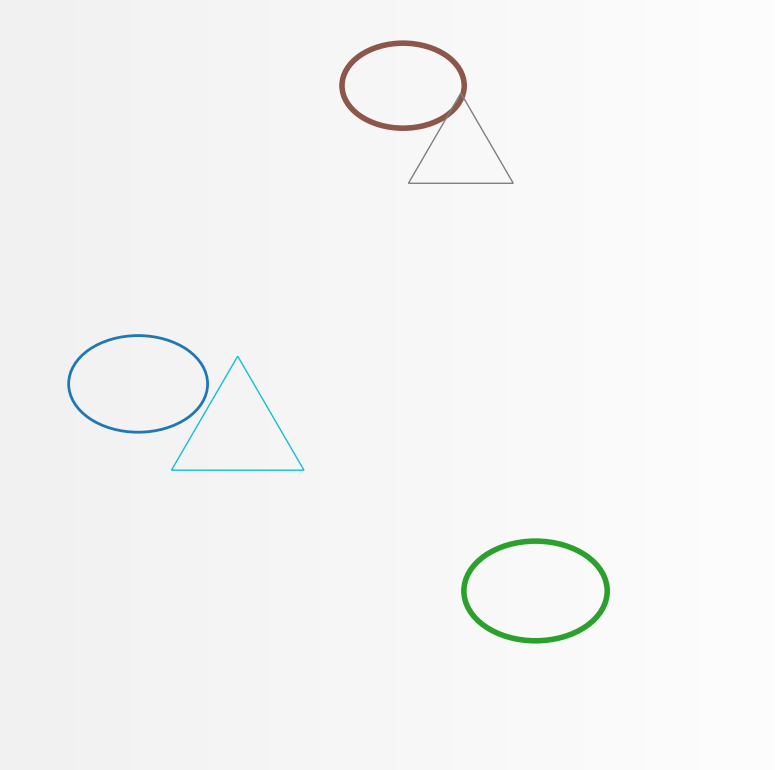[{"shape": "oval", "thickness": 1, "radius": 0.45, "center": [0.178, 0.501]}, {"shape": "oval", "thickness": 2, "radius": 0.46, "center": [0.691, 0.233]}, {"shape": "oval", "thickness": 2, "radius": 0.39, "center": [0.52, 0.889]}, {"shape": "triangle", "thickness": 0.5, "radius": 0.39, "center": [0.595, 0.801]}, {"shape": "triangle", "thickness": 0.5, "radius": 0.49, "center": [0.307, 0.439]}]